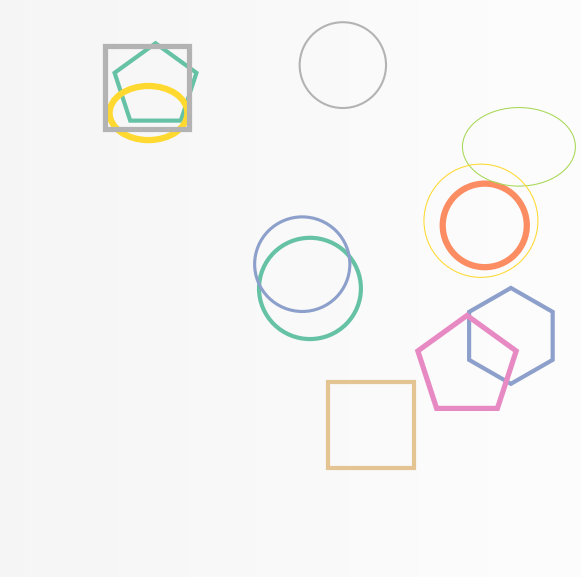[{"shape": "circle", "thickness": 2, "radius": 0.44, "center": [0.533, 0.5]}, {"shape": "pentagon", "thickness": 2, "radius": 0.37, "center": [0.268, 0.85]}, {"shape": "circle", "thickness": 3, "radius": 0.36, "center": [0.834, 0.609]}, {"shape": "hexagon", "thickness": 2, "radius": 0.42, "center": [0.879, 0.418]}, {"shape": "circle", "thickness": 1.5, "radius": 0.41, "center": [0.52, 0.542]}, {"shape": "pentagon", "thickness": 2.5, "radius": 0.44, "center": [0.803, 0.364]}, {"shape": "oval", "thickness": 0.5, "radius": 0.49, "center": [0.893, 0.745]}, {"shape": "oval", "thickness": 3, "radius": 0.33, "center": [0.255, 0.803]}, {"shape": "circle", "thickness": 0.5, "radius": 0.49, "center": [0.827, 0.617]}, {"shape": "square", "thickness": 2, "radius": 0.37, "center": [0.638, 0.263]}, {"shape": "circle", "thickness": 1, "radius": 0.37, "center": [0.59, 0.886]}, {"shape": "square", "thickness": 2.5, "radius": 0.36, "center": [0.252, 0.847]}]